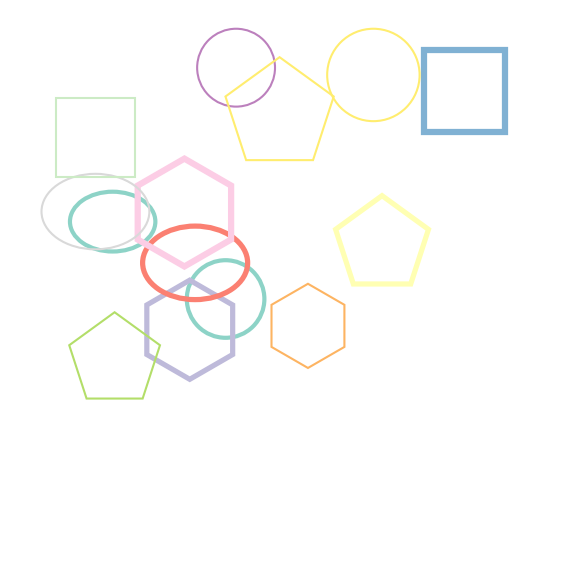[{"shape": "oval", "thickness": 2, "radius": 0.37, "center": [0.195, 0.615]}, {"shape": "circle", "thickness": 2, "radius": 0.34, "center": [0.391, 0.481]}, {"shape": "pentagon", "thickness": 2.5, "radius": 0.42, "center": [0.662, 0.576]}, {"shape": "hexagon", "thickness": 2.5, "radius": 0.43, "center": [0.329, 0.428]}, {"shape": "oval", "thickness": 2.5, "radius": 0.45, "center": [0.338, 0.544]}, {"shape": "square", "thickness": 3, "radius": 0.35, "center": [0.804, 0.842]}, {"shape": "hexagon", "thickness": 1, "radius": 0.36, "center": [0.533, 0.435]}, {"shape": "pentagon", "thickness": 1, "radius": 0.41, "center": [0.198, 0.376]}, {"shape": "hexagon", "thickness": 3, "radius": 0.47, "center": [0.319, 0.631]}, {"shape": "oval", "thickness": 1, "radius": 0.47, "center": [0.165, 0.633]}, {"shape": "circle", "thickness": 1, "radius": 0.34, "center": [0.409, 0.882]}, {"shape": "square", "thickness": 1, "radius": 0.34, "center": [0.166, 0.762]}, {"shape": "pentagon", "thickness": 1, "radius": 0.49, "center": [0.484, 0.802]}, {"shape": "circle", "thickness": 1, "radius": 0.4, "center": [0.647, 0.869]}]